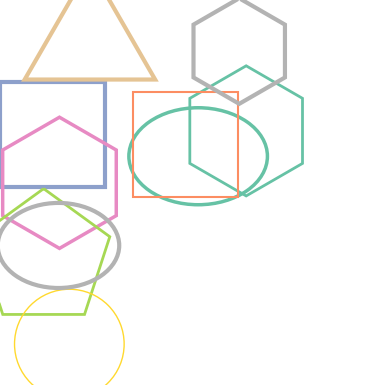[{"shape": "oval", "thickness": 2.5, "radius": 0.9, "center": [0.515, 0.594]}, {"shape": "hexagon", "thickness": 2, "radius": 0.84, "center": [0.639, 0.66]}, {"shape": "square", "thickness": 1.5, "radius": 0.68, "center": [0.481, 0.625]}, {"shape": "square", "thickness": 3, "radius": 0.68, "center": [0.137, 0.65]}, {"shape": "hexagon", "thickness": 2.5, "radius": 0.85, "center": [0.154, 0.525]}, {"shape": "pentagon", "thickness": 2, "radius": 0.9, "center": [0.113, 0.329]}, {"shape": "circle", "thickness": 1, "radius": 0.71, "center": [0.18, 0.106]}, {"shape": "triangle", "thickness": 3, "radius": 0.98, "center": [0.234, 0.891]}, {"shape": "oval", "thickness": 3, "radius": 0.79, "center": [0.152, 0.362]}, {"shape": "hexagon", "thickness": 3, "radius": 0.69, "center": [0.621, 0.867]}]